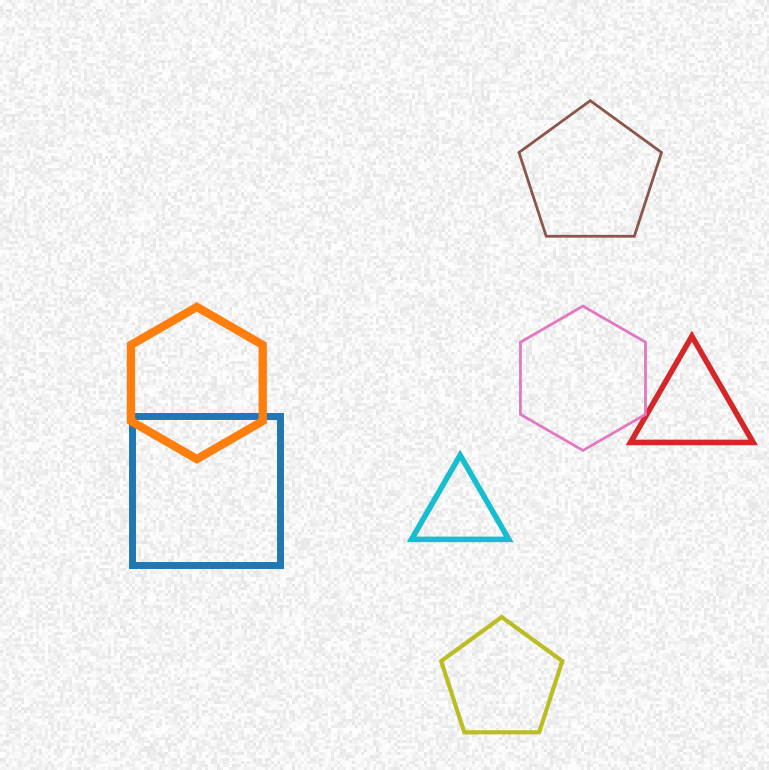[{"shape": "square", "thickness": 2.5, "radius": 0.48, "center": [0.267, 0.363]}, {"shape": "hexagon", "thickness": 3, "radius": 0.49, "center": [0.256, 0.503]}, {"shape": "triangle", "thickness": 2, "radius": 0.46, "center": [0.899, 0.471]}, {"shape": "pentagon", "thickness": 1, "radius": 0.49, "center": [0.767, 0.772]}, {"shape": "hexagon", "thickness": 1, "radius": 0.47, "center": [0.757, 0.509]}, {"shape": "pentagon", "thickness": 1.5, "radius": 0.41, "center": [0.652, 0.116]}, {"shape": "triangle", "thickness": 2, "radius": 0.36, "center": [0.598, 0.336]}]